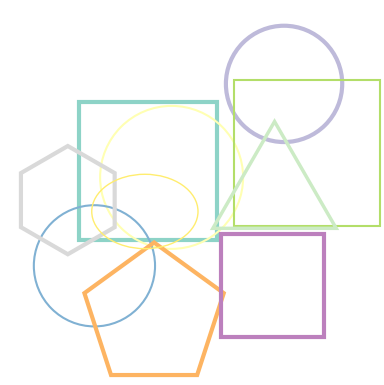[{"shape": "square", "thickness": 3, "radius": 0.9, "center": [0.385, 0.555]}, {"shape": "circle", "thickness": 1.5, "radius": 0.93, "center": [0.446, 0.539]}, {"shape": "circle", "thickness": 3, "radius": 0.76, "center": [0.738, 0.782]}, {"shape": "circle", "thickness": 1.5, "radius": 0.79, "center": [0.245, 0.31]}, {"shape": "pentagon", "thickness": 3, "radius": 0.95, "center": [0.4, 0.18]}, {"shape": "square", "thickness": 1.5, "radius": 0.95, "center": [0.798, 0.602]}, {"shape": "hexagon", "thickness": 3, "radius": 0.7, "center": [0.176, 0.48]}, {"shape": "square", "thickness": 3, "radius": 0.67, "center": [0.707, 0.258]}, {"shape": "triangle", "thickness": 2.5, "radius": 0.92, "center": [0.713, 0.499]}, {"shape": "oval", "thickness": 1, "radius": 0.69, "center": [0.376, 0.451]}]